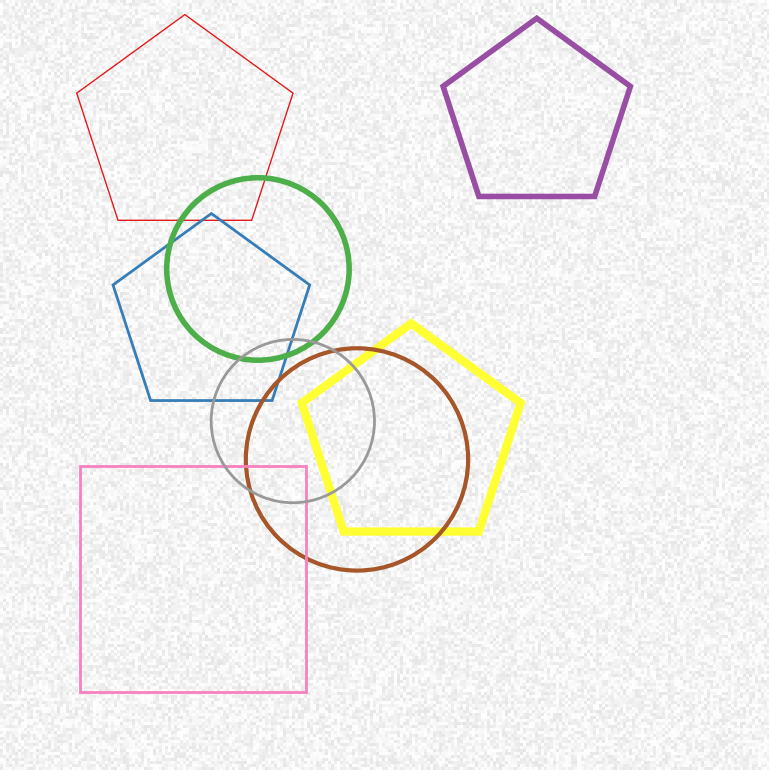[{"shape": "pentagon", "thickness": 0.5, "radius": 0.74, "center": [0.24, 0.833]}, {"shape": "pentagon", "thickness": 1, "radius": 0.67, "center": [0.274, 0.588]}, {"shape": "circle", "thickness": 2, "radius": 0.59, "center": [0.335, 0.651]}, {"shape": "pentagon", "thickness": 2, "radius": 0.64, "center": [0.697, 0.848]}, {"shape": "pentagon", "thickness": 3, "radius": 0.75, "center": [0.534, 0.431]}, {"shape": "circle", "thickness": 1.5, "radius": 0.72, "center": [0.464, 0.403]}, {"shape": "square", "thickness": 1, "radius": 0.73, "center": [0.251, 0.248]}, {"shape": "circle", "thickness": 1, "radius": 0.53, "center": [0.38, 0.453]}]